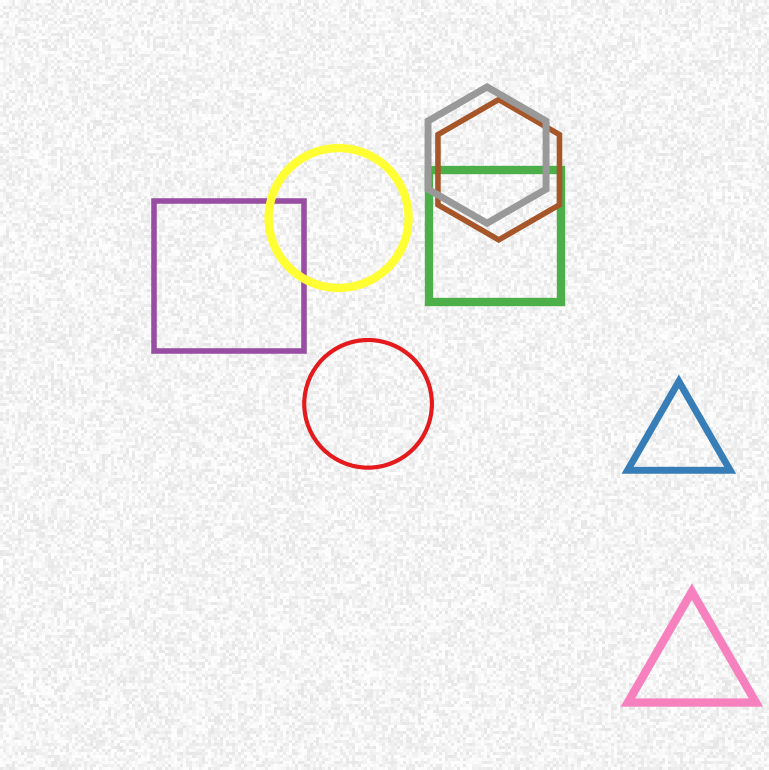[{"shape": "circle", "thickness": 1.5, "radius": 0.41, "center": [0.478, 0.476]}, {"shape": "triangle", "thickness": 2.5, "radius": 0.38, "center": [0.882, 0.428]}, {"shape": "square", "thickness": 3, "radius": 0.43, "center": [0.643, 0.694]}, {"shape": "square", "thickness": 2, "radius": 0.49, "center": [0.298, 0.642]}, {"shape": "circle", "thickness": 3, "radius": 0.45, "center": [0.44, 0.717]}, {"shape": "hexagon", "thickness": 2, "radius": 0.46, "center": [0.648, 0.78]}, {"shape": "triangle", "thickness": 3, "radius": 0.48, "center": [0.899, 0.136]}, {"shape": "hexagon", "thickness": 2.5, "radius": 0.44, "center": [0.633, 0.799]}]